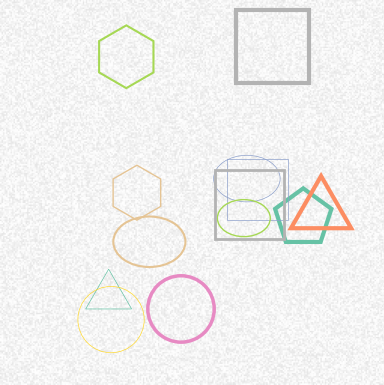[{"shape": "triangle", "thickness": 0.5, "radius": 0.34, "center": [0.282, 0.232]}, {"shape": "pentagon", "thickness": 3, "radius": 0.38, "center": [0.788, 0.434]}, {"shape": "triangle", "thickness": 3, "radius": 0.45, "center": [0.834, 0.452]}, {"shape": "oval", "thickness": 0.5, "radius": 0.43, "center": [0.641, 0.536]}, {"shape": "square", "thickness": 0.5, "radius": 0.4, "center": [0.668, 0.508]}, {"shape": "circle", "thickness": 2.5, "radius": 0.43, "center": [0.47, 0.198]}, {"shape": "hexagon", "thickness": 1.5, "radius": 0.41, "center": [0.328, 0.853]}, {"shape": "oval", "thickness": 1, "radius": 0.34, "center": [0.633, 0.433]}, {"shape": "circle", "thickness": 0.5, "radius": 0.43, "center": [0.288, 0.17]}, {"shape": "hexagon", "thickness": 1, "radius": 0.36, "center": [0.356, 0.499]}, {"shape": "oval", "thickness": 1.5, "radius": 0.47, "center": [0.388, 0.372]}, {"shape": "square", "thickness": 2, "radius": 0.45, "center": [0.649, 0.468]}, {"shape": "square", "thickness": 3, "radius": 0.47, "center": [0.708, 0.88]}]